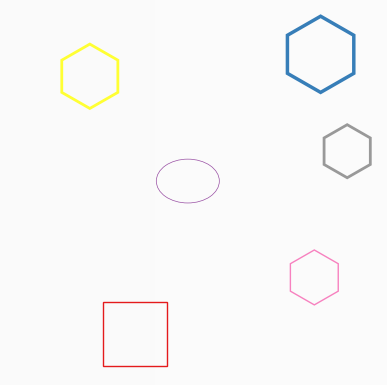[{"shape": "square", "thickness": 1, "radius": 0.41, "center": [0.349, 0.131]}, {"shape": "hexagon", "thickness": 2.5, "radius": 0.49, "center": [0.827, 0.859]}, {"shape": "oval", "thickness": 0.5, "radius": 0.41, "center": [0.485, 0.53]}, {"shape": "hexagon", "thickness": 2, "radius": 0.42, "center": [0.232, 0.802]}, {"shape": "hexagon", "thickness": 1, "radius": 0.36, "center": [0.811, 0.279]}, {"shape": "hexagon", "thickness": 2, "radius": 0.34, "center": [0.896, 0.607]}]